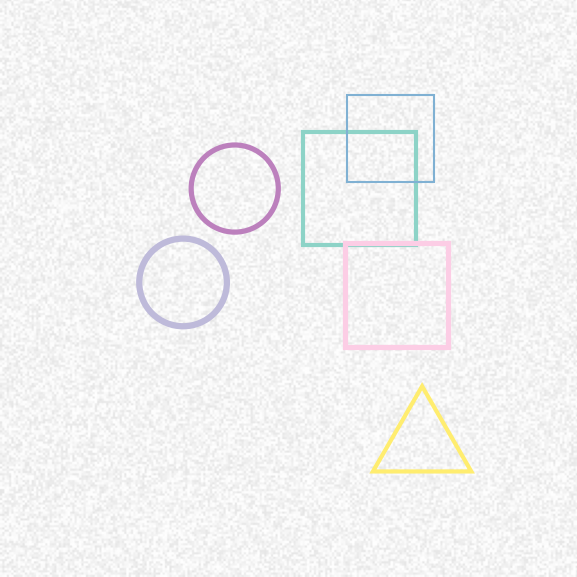[{"shape": "square", "thickness": 2, "radius": 0.49, "center": [0.623, 0.673]}, {"shape": "circle", "thickness": 3, "radius": 0.38, "center": [0.317, 0.51]}, {"shape": "square", "thickness": 1, "radius": 0.38, "center": [0.676, 0.759]}, {"shape": "square", "thickness": 2.5, "radius": 0.45, "center": [0.687, 0.488]}, {"shape": "circle", "thickness": 2.5, "radius": 0.38, "center": [0.406, 0.673]}, {"shape": "triangle", "thickness": 2, "radius": 0.49, "center": [0.731, 0.232]}]